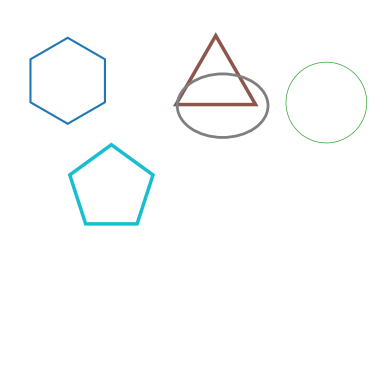[{"shape": "hexagon", "thickness": 1.5, "radius": 0.56, "center": [0.176, 0.79]}, {"shape": "circle", "thickness": 0.5, "radius": 0.52, "center": [0.848, 0.734]}, {"shape": "triangle", "thickness": 2.5, "radius": 0.6, "center": [0.56, 0.788]}, {"shape": "oval", "thickness": 2, "radius": 0.59, "center": [0.578, 0.726]}, {"shape": "pentagon", "thickness": 2.5, "radius": 0.57, "center": [0.289, 0.51]}]